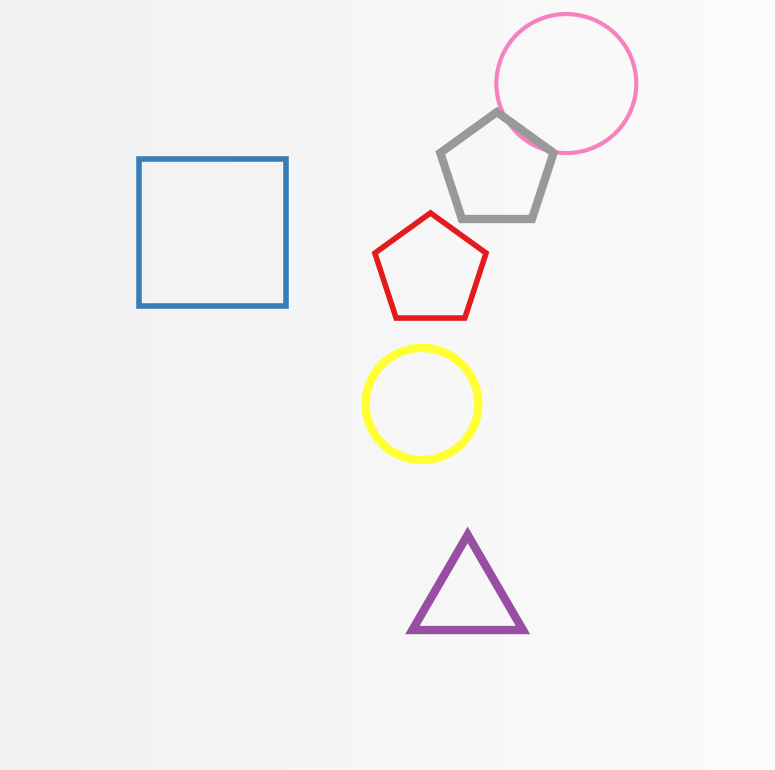[{"shape": "pentagon", "thickness": 2, "radius": 0.38, "center": [0.555, 0.648]}, {"shape": "square", "thickness": 2, "radius": 0.48, "center": [0.274, 0.698]}, {"shape": "triangle", "thickness": 3, "radius": 0.41, "center": [0.603, 0.223]}, {"shape": "circle", "thickness": 3, "radius": 0.36, "center": [0.544, 0.475]}, {"shape": "circle", "thickness": 1.5, "radius": 0.45, "center": [0.731, 0.891]}, {"shape": "pentagon", "thickness": 3, "radius": 0.38, "center": [0.641, 0.778]}]